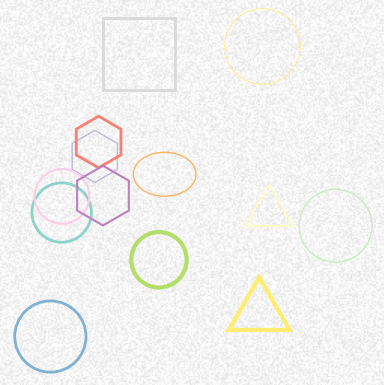[{"shape": "circle", "thickness": 2, "radius": 0.39, "center": [0.16, 0.448]}, {"shape": "triangle", "thickness": 1, "radius": 0.35, "center": [0.698, 0.448]}, {"shape": "hexagon", "thickness": 1, "radius": 0.34, "center": [0.246, 0.594]}, {"shape": "hexagon", "thickness": 2, "radius": 0.33, "center": [0.256, 0.631]}, {"shape": "circle", "thickness": 2, "radius": 0.46, "center": [0.131, 0.126]}, {"shape": "oval", "thickness": 1, "radius": 0.41, "center": [0.428, 0.547]}, {"shape": "circle", "thickness": 3, "radius": 0.36, "center": [0.413, 0.325]}, {"shape": "circle", "thickness": 1.5, "radius": 0.36, "center": [0.161, 0.49]}, {"shape": "square", "thickness": 2, "radius": 0.47, "center": [0.36, 0.86]}, {"shape": "hexagon", "thickness": 1.5, "radius": 0.39, "center": [0.267, 0.492]}, {"shape": "circle", "thickness": 1, "radius": 0.47, "center": [0.872, 0.414]}, {"shape": "triangle", "thickness": 3, "radius": 0.46, "center": [0.673, 0.189]}, {"shape": "circle", "thickness": 0.5, "radius": 0.49, "center": [0.682, 0.88]}]